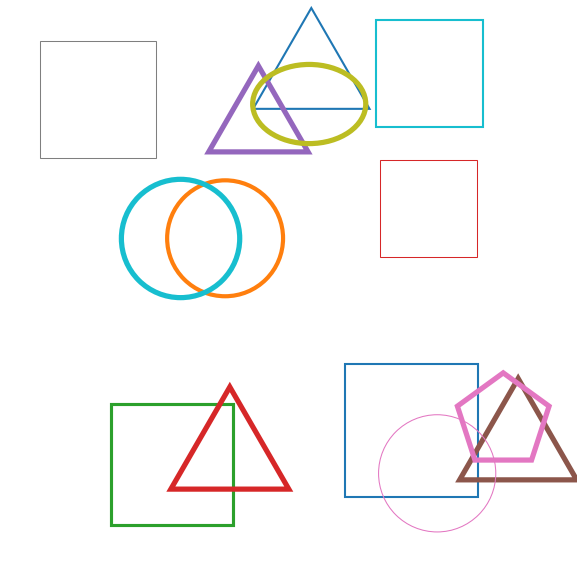[{"shape": "triangle", "thickness": 1, "radius": 0.58, "center": [0.539, 0.869]}, {"shape": "square", "thickness": 1, "radius": 0.58, "center": [0.713, 0.254]}, {"shape": "circle", "thickness": 2, "radius": 0.5, "center": [0.39, 0.587]}, {"shape": "square", "thickness": 1.5, "radius": 0.53, "center": [0.298, 0.195]}, {"shape": "square", "thickness": 0.5, "radius": 0.42, "center": [0.742, 0.638]}, {"shape": "triangle", "thickness": 2.5, "radius": 0.59, "center": [0.398, 0.211]}, {"shape": "triangle", "thickness": 2.5, "radius": 0.5, "center": [0.447, 0.786]}, {"shape": "triangle", "thickness": 2.5, "radius": 0.59, "center": [0.897, 0.227]}, {"shape": "pentagon", "thickness": 2.5, "radius": 0.42, "center": [0.871, 0.27]}, {"shape": "circle", "thickness": 0.5, "radius": 0.51, "center": [0.757, 0.18]}, {"shape": "square", "thickness": 0.5, "radius": 0.5, "center": [0.17, 0.827]}, {"shape": "oval", "thickness": 2.5, "radius": 0.49, "center": [0.535, 0.819]}, {"shape": "square", "thickness": 1, "radius": 0.46, "center": [0.743, 0.872]}, {"shape": "circle", "thickness": 2.5, "radius": 0.51, "center": [0.313, 0.586]}]